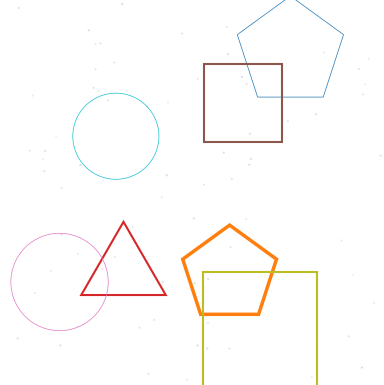[{"shape": "pentagon", "thickness": 0.5, "radius": 0.73, "center": [0.754, 0.865]}, {"shape": "pentagon", "thickness": 2.5, "radius": 0.64, "center": [0.596, 0.287]}, {"shape": "triangle", "thickness": 1.5, "radius": 0.63, "center": [0.321, 0.297]}, {"shape": "square", "thickness": 1.5, "radius": 0.51, "center": [0.632, 0.732]}, {"shape": "circle", "thickness": 0.5, "radius": 0.63, "center": [0.155, 0.268]}, {"shape": "square", "thickness": 1.5, "radius": 0.74, "center": [0.676, 0.145]}, {"shape": "circle", "thickness": 0.5, "radius": 0.56, "center": [0.301, 0.646]}]